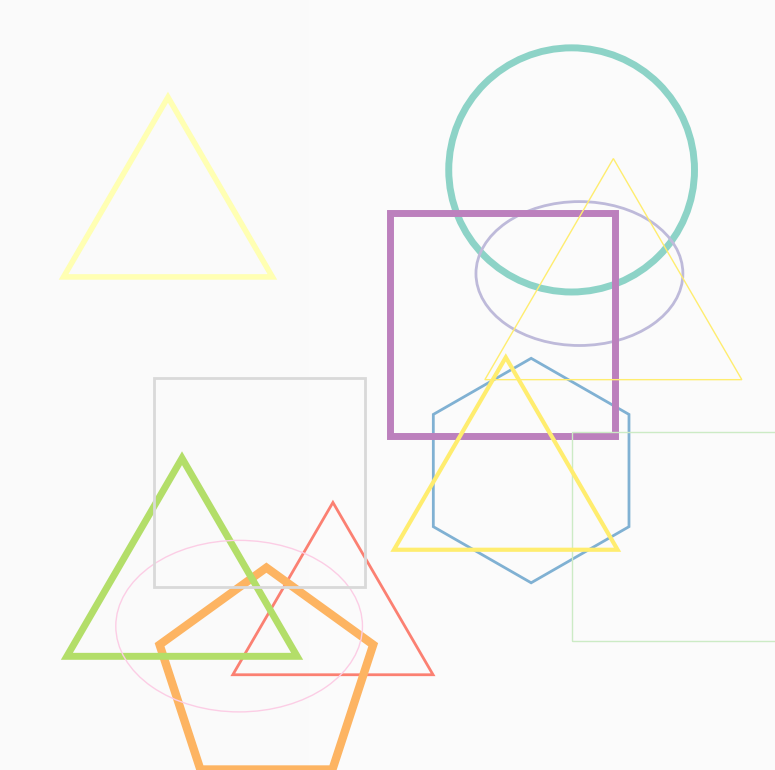[{"shape": "circle", "thickness": 2.5, "radius": 0.79, "center": [0.738, 0.779]}, {"shape": "triangle", "thickness": 2, "radius": 0.78, "center": [0.217, 0.718]}, {"shape": "oval", "thickness": 1, "radius": 0.67, "center": [0.748, 0.645]}, {"shape": "triangle", "thickness": 1, "radius": 0.75, "center": [0.43, 0.198]}, {"shape": "hexagon", "thickness": 1, "radius": 0.73, "center": [0.685, 0.389]}, {"shape": "pentagon", "thickness": 3, "radius": 0.72, "center": [0.344, 0.118]}, {"shape": "triangle", "thickness": 2.5, "radius": 0.86, "center": [0.235, 0.233]}, {"shape": "oval", "thickness": 0.5, "radius": 0.8, "center": [0.309, 0.187]}, {"shape": "square", "thickness": 1, "radius": 0.68, "center": [0.335, 0.373]}, {"shape": "square", "thickness": 2.5, "radius": 0.72, "center": [0.649, 0.579]}, {"shape": "square", "thickness": 0.5, "radius": 0.68, "center": [0.873, 0.303]}, {"shape": "triangle", "thickness": 0.5, "radius": 0.96, "center": [0.791, 0.603]}, {"shape": "triangle", "thickness": 1.5, "radius": 0.83, "center": [0.653, 0.369]}]